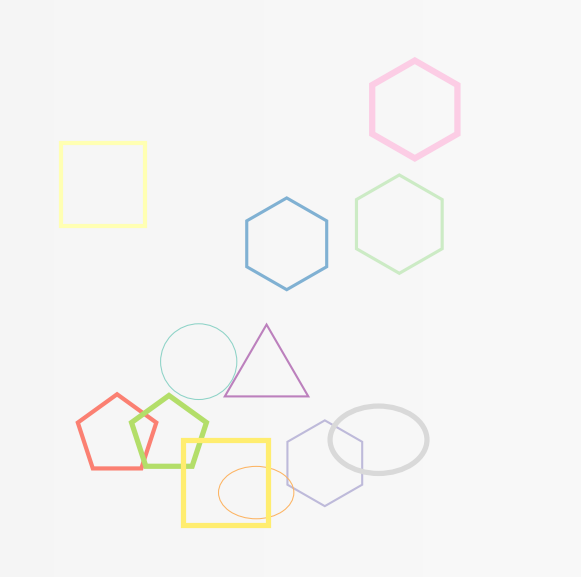[{"shape": "circle", "thickness": 0.5, "radius": 0.33, "center": [0.342, 0.373]}, {"shape": "square", "thickness": 2, "radius": 0.36, "center": [0.177, 0.68]}, {"shape": "hexagon", "thickness": 1, "radius": 0.37, "center": [0.559, 0.197]}, {"shape": "pentagon", "thickness": 2, "radius": 0.36, "center": [0.201, 0.245]}, {"shape": "hexagon", "thickness": 1.5, "radius": 0.4, "center": [0.493, 0.577]}, {"shape": "oval", "thickness": 0.5, "radius": 0.32, "center": [0.441, 0.146]}, {"shape": "pentagon", "thickness": 2.5, "radius": 0.34, "center": [0.291, 0.247]}, {"shape": "hexagon", "thickness": 3, "radius": 0.42, "center": [0.714, 0.81]}, {"shape": "oval", "thickness": 2.5, "radius": 0.42, "center": [0.651, 0.238]}, {"shape": "triangle", "thickness": 1, "radius": 0.41, "center": [0.459, 0.354]}, {"shape": "hexagon", "thickness": 1.5, "radius": 0.43, "center": [0.687, 0.611]}, {"shape": "square", "thickness": 2.5, "radius": 0.37, "center": [0.388, 0.164]}]